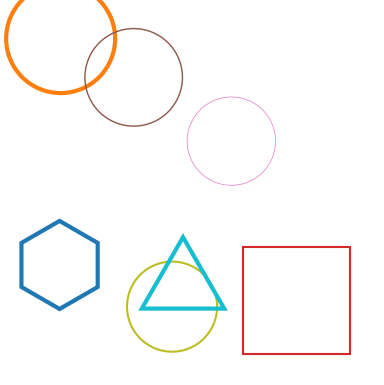[{"shape": "hexagon", "thickness": 3, "radius": 0.57, "center": [0.155, 0.312]}, {"shape": "circle", "thickness": 3, "radius": 0.71, "center": [0.157, 0.9]}, {"shape": "square", "thickness": 1.5, "radius": 0.69, "center": [0.77, 0.221]}, {"shape": "circle", "thickness": 1, "radius": 0.63, "center": [0.347, 0.799]}, {"shape": "circle", "thickness": 0.5, "radius": 0.57, "center": [0.601, 0.633]}, {"shape": "circle", "thickness": 1.5, "radius": 0.59, "center": [0.447, 0.204]}, {"shape": "triangle", "thickness": 3, "radius": 0.62, "center": [0.475, 0.26]}]